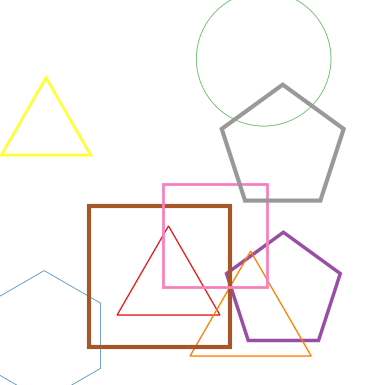[{"shape": "triangle", "thickness": 1, "radius": 0.77, "center": [0.438, 0.259]}, {"shape": "hexagon", "thickness": 0.5, "radius": 0.85, "center": [0.115, 0.128]}, {"shape": "circle", "thickness": 0.5, "radius": 0.87, "center": [0.685, 0.847]}, {"shape": "pentagon", "thickness": 2.5, "radius": 0.78, "center": [0.736, 0.241]}, {"shape": "triangle", "thickness": 1, "radius": 0.91, "center": [0.651, 0.166]}, {"shape": "triangle", "thickness": 2, "radius": 0.67, "center": [0.12, 0.664]}, {"shape": "square", "thickness": 3, "radius": 0.92, "center": [0.415, 0.282]}, {"shape": "square", "thickness": 2, "radius": 0.67, "center": [0.559, 0.388]}, {"shape": "pentagon", "thickness": 3, "radius": 0.83, "center": [0.734, 0.614]}]